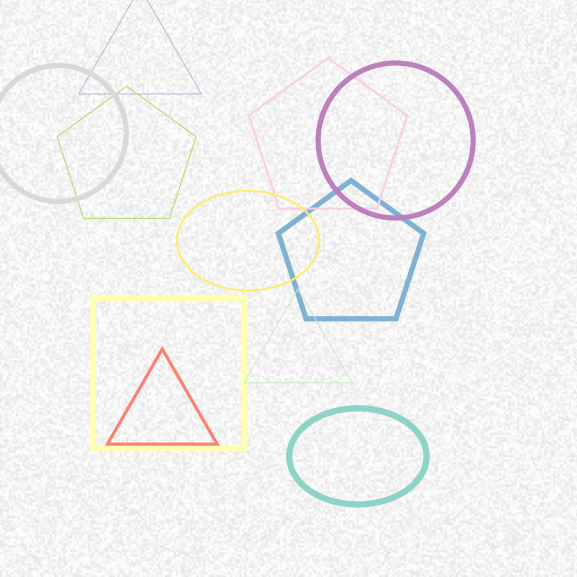[{"shape": "oval", "thickness": 3, "radius": 0.59, "center": [0.62, 0.209]}, {"shape": "square", "thickness": 3, "radius": 0.65, "center": [0.291, 0.353]}, {"shape": "triangle", "thickness": 0.5, "radius": 0.61, "center": [0.243, 0.898]}, {"shape": "triangle", "thickness": 1.5, "radius": 0.55, "center": [0.281, 0.285]}, {"shape": "pentagon", "thickness": 2.5, "radius": 0.66, "center": [0.608, 0.554]}, {"shape": "pentagon", "thickness": 0.5, "radius": 0.63, "center": [0.219, 0.723]}, {"shape": "pentagon", "thickness": 1, "radius": 0.72, "center": [0.568, 0.755]}, {"shape": "circle", "thickness": 2.5, "radius": 0.59, "center": [0.101, 0.768]}, {"shape": "circle", "thickness": 2.5, "radius": 0.67, "center": [0.685, 0.756]}, {"shape": "triangle", "thickness": 0.5, "radius": 0.54, "center": [0.516, 0.391]}, {"shape": "oval", "thickness": 1, "radius": 0.62, "center": [0.43, 0.582]}]